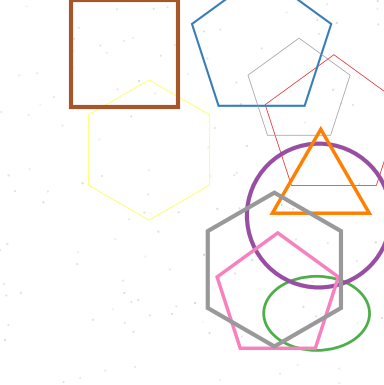[{"shape": "pentagon", "thickness": 0.5, "radius": 0.94, "center": [0.867, 0.67]}, {"shape": "pentagon", "thickness": 1.5, "radius": 0.95, "center": [0.68, 0.879]}, {"shape": "oval", "thickness": 2, "radius": 0.69, "center": [0.822, 0.186]}, {"shape": "circle", "thickness": 3, "radius": 0.93, "center": [0.828, 0.44]}, {"shape": "triangle", "thickness": 2.5, "radius": 0.73, "center": [0.833, 0.519]}, {"shape": "hexagon", "thickness": 0.5, "radius": 0.91, "center": [0.387, 0.61]}, {"shape": "square", "thickness": 3, "radius": 0.7, "center": [0.324, 0.861]}, {"shape": "pentagon", "thickness": 2.5, "radius": 0.83, "center": [0.721, 0.229]}, {"shape": "pentagon", "thickness": 0.5, "radius": 0.7, "center": [0.777, 0.762]}, {"shape": "hexagon", "thickness": 3, "radius": 1.0, "center": [0.713, 0.3]}]